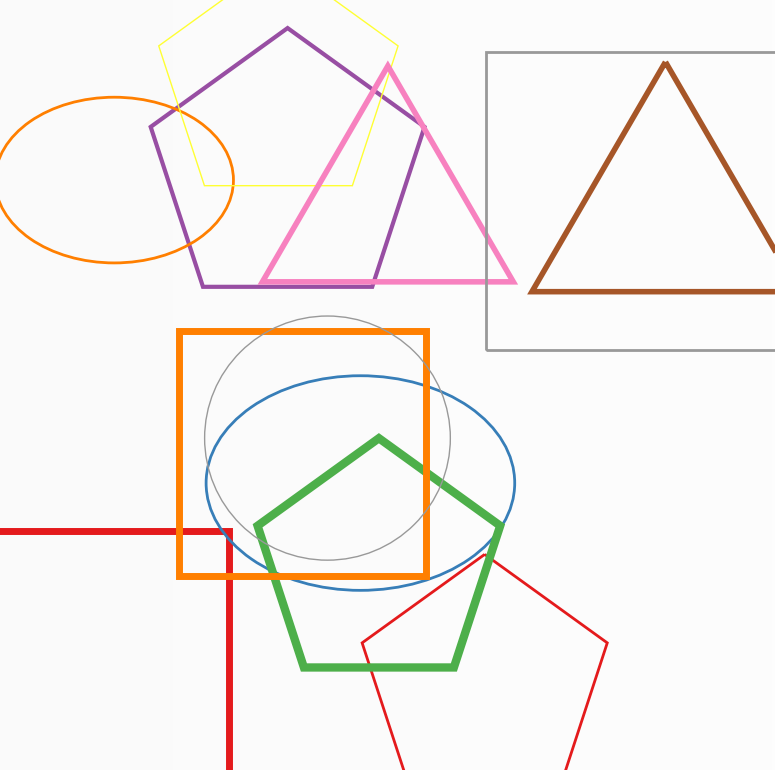[{"shape": "pentagon", "thickness": 1, "radius": 0.83, "center": [0.625, 0.114]}, {"shape": "square", "thickness": 2.5, "radius": 0.86, "center": [0.123, 0.138]}, {"shape": "oval", "thickness": 1, "radius": 1.0, "center": [0.465, 0.373]}, {"shape": "pentagon", "thickness": 3, "radius": 0.82, "center": [0.489, 0.266]}, {"shape": "pentagon", "thickness": 1.5, "radius": 0.93, "center": [0.371, 0.778]}, {"shape": "oval", "thickness": 1, "radius": 0.77, "center": [0.148, 0.766]}, {"shape": "square", "thickness": 2.5, "radius": 0.8, "center": [0.391, 0.411]}, {"shape": "pentagon", "thickness": 0.5, "radius": 0.81, "center": [0.359, 0.89]}, {"shape": "triangle", "thickness": 2, "radius": 0.99, "center": [0.859, 0.721]}, {"shape": "triangle", "thickness": 2, "radius": 0.93, "center": [0.5, 0.727]}, {"shape": "square", "thickness": 1, "radius": 0.97, "center": [0.82, 0.739]}, {"shape": "circle", "thickness": 0.5, "radius": 0.79, "center": [0.423, 0.431]}]